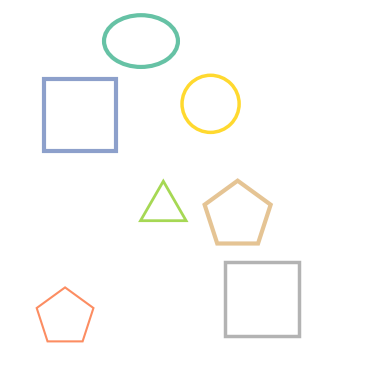[{"shape": "oval", "thickness": 3, "radius": 0.48, "center": [0.366, 0.893]}, {"shape": "pentagon", "thickness": 1.5, "radius": 0.39, "center": [0.169, 0.176]}, {"shape": "square", "thickness": 3, "radius": 0.47, "center": [0.207, 0.701]}, {"shape": "triangle", "thickness": 2, "radius": 0.34, "center": [0.424, 0.461]}, {"shape": "circle", "thickness": 2.5, "radius": 0.37, "center": [0.547, 0.73]}, {"shape": "pentagon", "thickness": 3, "radius": 0.45, "center": [0.617, 0.44]}, {"shape": "square", "thickness": 2.5, "radius": 0.48, "center": [0.681, 0.223]}]